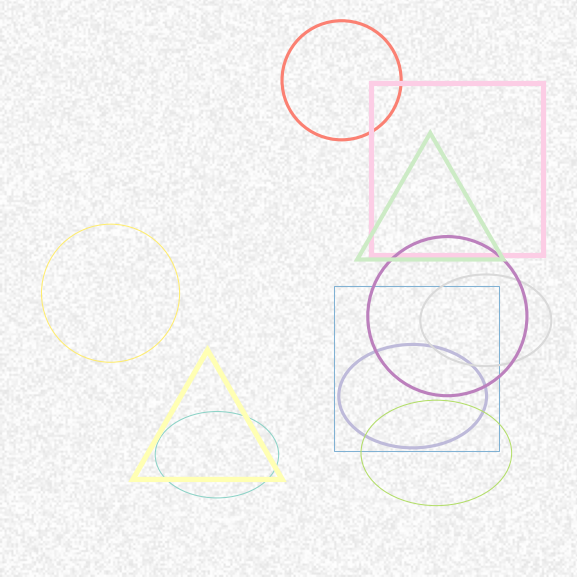[{"shape": "oval", "thickness": 0.5, "radius": 0.53, "center": [0.376, 0.212]}, {"shape": "triangle", "thickness": 2.5, "radius": 0.75, "center": [0.359, 0.244]}, {"shape": "oval", "thickness": 1.5, "radius": 0.64, "center": [0.715, 0.313]}, {"shape": "circle", "thickness": 1.5, "radius": 0.52, "center": [0.591, 0.86]}, {"shape": "square", "thickness": 0.5, "radius": 0.71, "center": [0.721, 0.361]}, {"shape": "oval", "thickness": 0.5, "radius": 0.65, "center": [0.756, 0.215]}, {"shape": "square", "thickness": 2.5, "radius": 0.74, "center": [0.792, 0.706]}, {"shape": "oval", "thickness": 1, "radius": 0.57, "center": [0.841, 0.445]}, {"shape": "circle", "thickness": 1.5, "radius": 0.69, "center": [0.775, 0.452]}, {"shape": "triangle", "thickness": 2, "radius": 0.73, "center": [0.745, 0.623]}, {"shape": "circle", "thickness": 0.5, "radius": 0.6, "center": [0.191, 0.491]}]